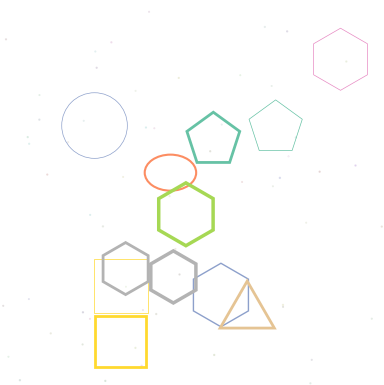[{"shape": "pentagon", "thickness": 2, "radius": 0.36, "center": [0.554, 0.636]}, {"shape": "pentagon", "thickness": 0.5, "radius": 0.36, "center": [0.716, 0.668]}, {"shape": "oval", "thickness": 1.5, "radius": 0.33, "center": [0.443, 0.552]}, {"shape": "circle", "thickness": 0.5, "radius": 0.43, "center": [0.246, 0.674]}, {"shape": "hexagon", "thickness": 1, "radius": 0.41, "center": [0.574, 0.234]}, {"shape": "hexagon", "thickness": 0.5, "radius": 0.4, "center": [0.884, 0.846]}, {"shape": "hexagon", "thickness": 2.5, "radius": 0.41, "center": [0.483, 0.443]}, {"shape": "square", "thickness": 0.5, "radius": 0.35, "center": [0.314, 0.257]}, {"shape": "square", "thickness": 2, "radius": 0.33, "center": [0.313, 0.112]}, {"shape": "triangle", "thickness": 2, "radius": 0.41, "center": [0.642, 0.189]}, {"shape": "hexagon", "thickness": 2.5, "radius": 0.34, "center": [0.45, 0.281]}, {"shape": "hexagon", "thickness": 2, "radius": 0.34, "center": [0.326, 0.302]}]